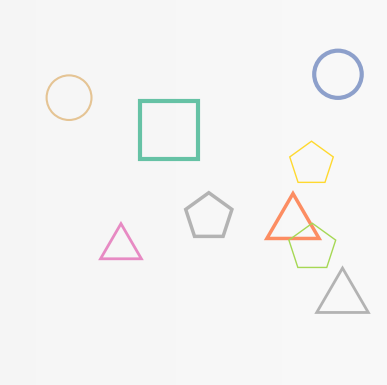[{"shape": "square", "thickness": 3, "radius": 0.38, "center": [0.436, 0.662]}, {"shape": "triangle", "thickness": 2.5, "radius": 0.39, "center": [0.756, 0.419]}, {"shape": "circle", "thickness": 3, "radius": 0.31, "center": [0.872, 0.807]}, {"shape": "triangle", "thickness": 2, "radius": 0.3, "center": [0.312, 0.358]}, {"shape": "pentagon", "thickness": 1, "radius": 0.32, "center": [0.806, 0.357]}, {"shape": "pentagon", "thickness": 1, "radius": 0.3, "center": [0.804, 0.574]}, {"shape": "circle", "thickness": 1.5, "radius": 0.29, "center": [0.178, 0.746]}, {"shape": "pentagon", "thickness": 2.5, "radius": 0.31, "center": [0.539, 0.437]}, {"shape": "triangle", "thickness": 2, "radius": 0.38, "center": [0.884, 0.227]}]